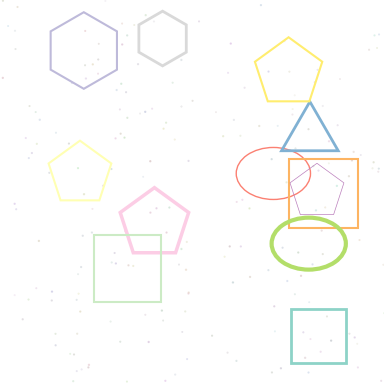[{"shape": "square", "thickness": 2, "radius": 0.36, "center": [0.828, 0.127]}, {"shape": "pentagon", "thickness": 1.5, "radius": 0.43, "center": [0.208, 0.549]}, {"shape": "hexagon", "thickness": 1.5, "radius": 0.5, "center": [0.218, 0.869]}, {"shape": "oval", "thickness": 1, "radius": 0.48, "center": [0.71, 0.549]}, {"shape": "triangle", "thickness": 2, "radius": 0.42, "center": [0.805, 0.651]}, {"shape": "square", "thickness": 1.5, "radius": 0.45, "center": [0.841, 0.498]}, {"shape": "oval", "thickness": 3, "radius": 0.48, "center": [0.802, 0.367]}, {"shape": "pentagon", "thickness": 2.5, "radius": 0.47, "center": [0.401, 0.419]}, {"shape": "hexagon", "thickness": 2, "radius": 0.36, "center": [0.422, 0.9]}, {"shape": "pentagon", "thickness": 0.5, "radius": 0.37, "center": [0.823, 0.502]}, {"shape": "square", "thickness": 1.5, "radius": 0.44, "center": [0.332, 0.302]}, {"shape": "pentagon", "thickness": 1.5, "radius": 0.46, "center": [0.75, 0.811]}]